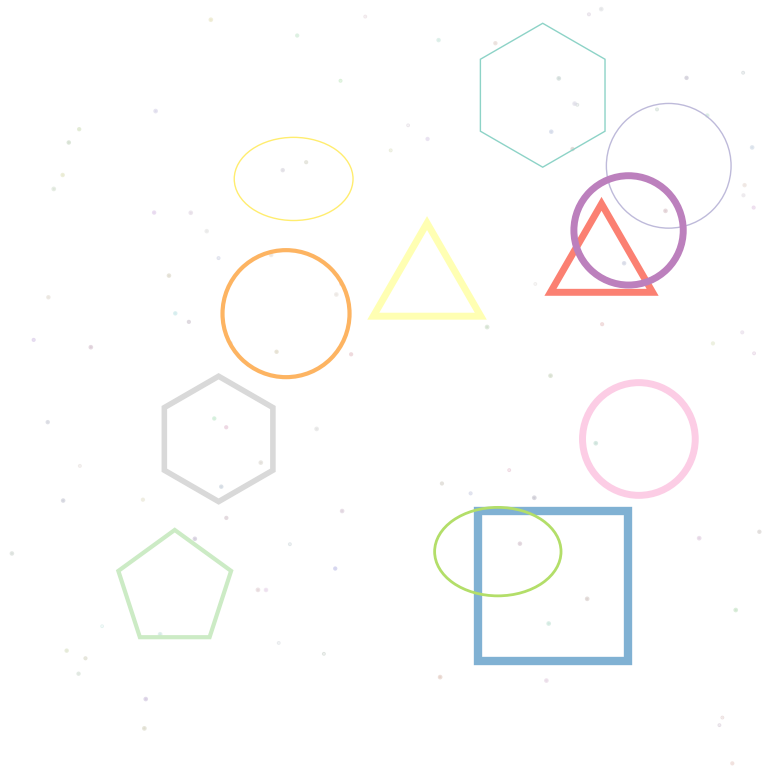[{"shape": "hexagon", "thickness": 0.5, "radius": 0.47, "center": [0.705, 0.876]}, {"shape": "triangle", "thickness": 2.5, "radius": 0.4, "center": [0.555, 0.63]}, {"shape": "circle", "thickness": 0.5, "radius": 0.4, "center": [0.868, 0.785]}, {"shape": "triangle", "thickness": 2.5, "radius": 0.38, "center": [0.781, 0.659]}, {"shape": "square", "thickness": 3, "radius": 0.49, "center": [0.718, 0.239]}, {"shape": "circle", "thickness": 1.5, "radius": 0.41, "center": [0.371, 0.593]}, {"shape": "oval", "thickness": 1, "radius": 0.41, "center": [0.647, 0.284]}, {"shape": "circle", "thickness": 2.5, "radius": 0.37, "center": [0.83, 0.43]}, {"shape": "hexagon", "thickness": 2, "radius": 0.41, "center": [0.284, 0.43]}, {"shape": "circle", "thickness": 2.5, "radius": 0.35, "center": [0.816, 0.701]}, {"shape": "pentagon", "thickness": 1.5, "radius": 0.38, "center": [0.227, 0.235]}, {"shape": "oval", "thickness": 0.5, "radius": 0.39, "center": [0.381, 0.768]}]